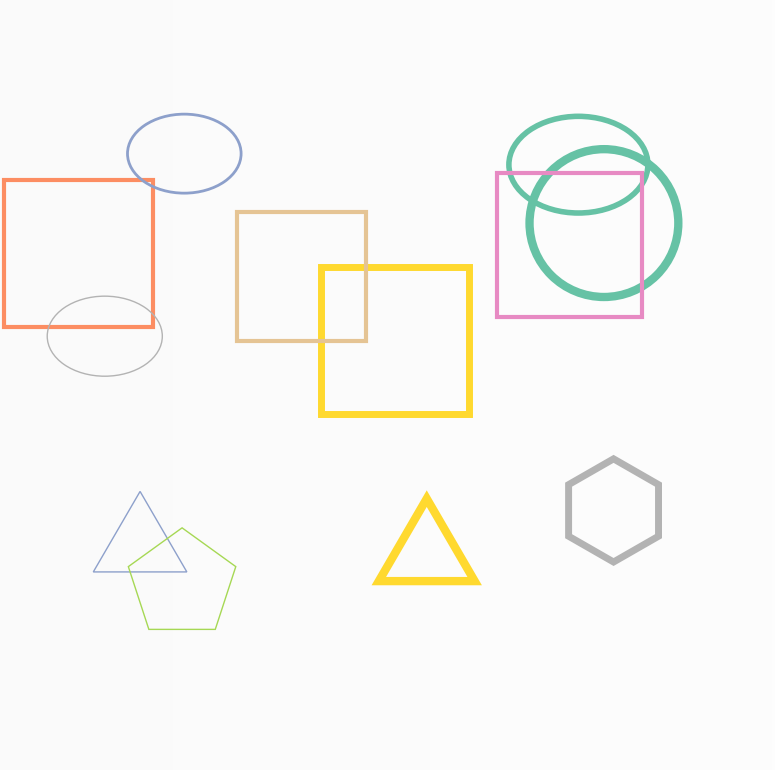[{"shape": "circle", "thickness": 3, "radius": 0.48, "center": [0.779, 0.71]}, {"shape": "oval", "thickness": 2, "radius": 0.45, "center": [0.746, 0.786]}, {"shape": "square", "thickness": 1.5, "radius": 0.48, "center": [0.101, 0.671]}, {"shape": "oval", "thickness": 1, "radius": 0.37, "center": [0.238, 0.8]}, {"shape": "triangle", "thickness": 0.5, "radius": 0.35, "center": [0.181, 0.292]}, {"shape": "square", "thickness": 1.5, "radius": 0.47, "center": [0.735, 0.682]}, {"shape": "pentagon", "thickness": 0.5, "radius": 0.36, "center": [0.235, 0.242]}, {"shape": "triangle", "thickness": 3, "radius": 0.36, "center": [0.551, 0.281]}, {"shape": "square", "thickness": 2.5, "radius": 0.48, "center": [0.51, 0.558]}, {"shape": "square", "thickness": 1.5, "radius": 0.42, "center": [0.389, 0.641]}, {"shape": "oval", "thickness": 0.5, "radius": 0.37, "center": [0.135, 0.563]}, {"shape": "hexagon", "thickness": 2.5, "radius": 0.33, "center": [0.792, 0.337]}]